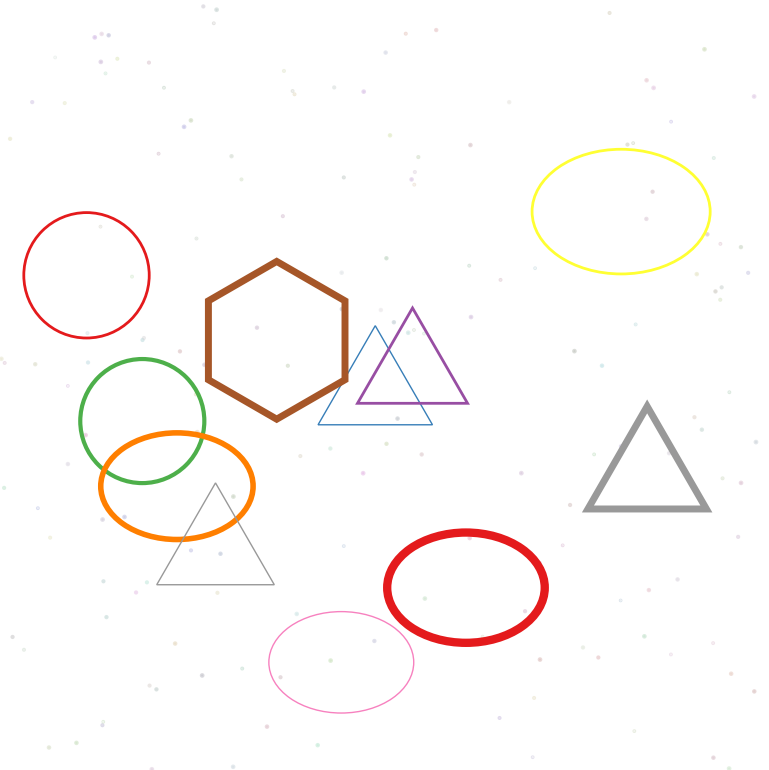[{"shape": "oval", "thickness": 3, "radius": 0.51, "center": [0.605, 0.237]}, {"shape": "circle", "thickness": 1, "radius": 0.41, "center": [0.112, 0.642]}, {"shape": "triangle", "thickness": 0.5, "radius": 0.43, "center": [0.487, 0.491]}, {"shape": "circle", "thickness": 1.5, "radius": 0.4, "center": [0.185, 0.453]}, {"shape": "triangle", "thickness": 1, "radius": 0.41, "center": [0.536, 0.517]}, {"shape": "oval", "thickness": 2, "radius": 0.49, "center": [0.23, 0.369]}, {"shape": "oval", "thickness": 1, "radius": 0.58, "center": [0.807, 0.725]}, {"shape": "hexagon", "thickness": 2.5, "radius": 0.51, "center": [0.359, 0.558]}, {"shape": "oval", "thickness": 0.5, "radius": 0.47, "center": [0.443, 0.14]}, {"shape": "triangle", "thickness": 2.5, "radius": 0.44, "center": [0.84, 0.383]}, {"shape": "triangle", "thickness": 0.5, "radius": 0.44, "center": [0.28, 0.285]}]